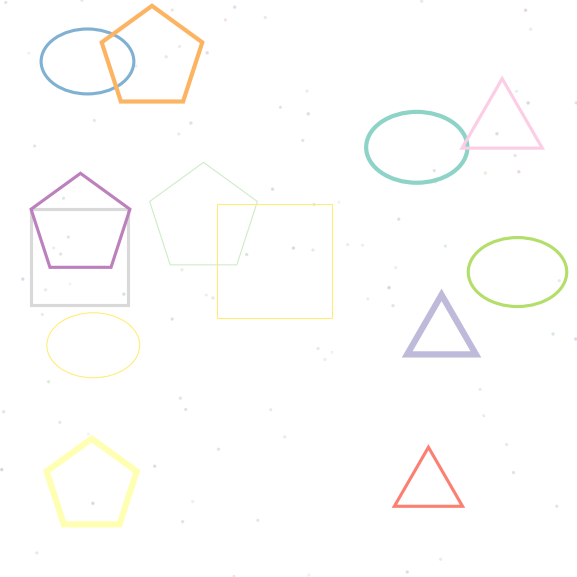[{"shape": "oval", "thickness": 2, "radius": 0.44, "center": [0.722, 0.744]}, {"shape": "pentagon", "thickness": 3, "radius": 0.41, "center": [0.159, 0.158]}, {"shape": "triangle", "thickness": 3, "radius": 0.34, "center": [0.765, 0.42]}, {"shape": "triangle", "thickness": 1.5, "radius": 0.34, "center": [0.742, 0.157]}, {"shape": "oval", "thickness": 1.5, "radius": 0.4, "center": [0.151, 0.893]}, {"shape": "pentagon", "thickness": 2, "radius": 0.46, "center": [0.263, 0.897]}, {"shape": "oval", "thickness": 1.5, "radius": 0.43, "center": [0.896, 0.528]}, {"shape": "triangle", "thickness": 1.5, "radius": 0.4, "center": [0.87, 0.783]}, {"shape": "square", "thickness": 1.5, "radius": 0.42, "center": [0.138, 0.554]}, {"shape": "pentagon", "thickness": 1.5, "radius": 0.45, "center": [0.139, 0.609]}, {"shape": "pentagon", "thickness": 0.5, "radius": 0.49, "center": [0.352, 0.62]}, {"shape": "square", "thickness": 0.5, "radius": 0.49, "center": [0.475, 0.547]}, {"shape": "oval", "thickness": 0.5, "radius": 0.4, "center": [0.162, 0.401]}]